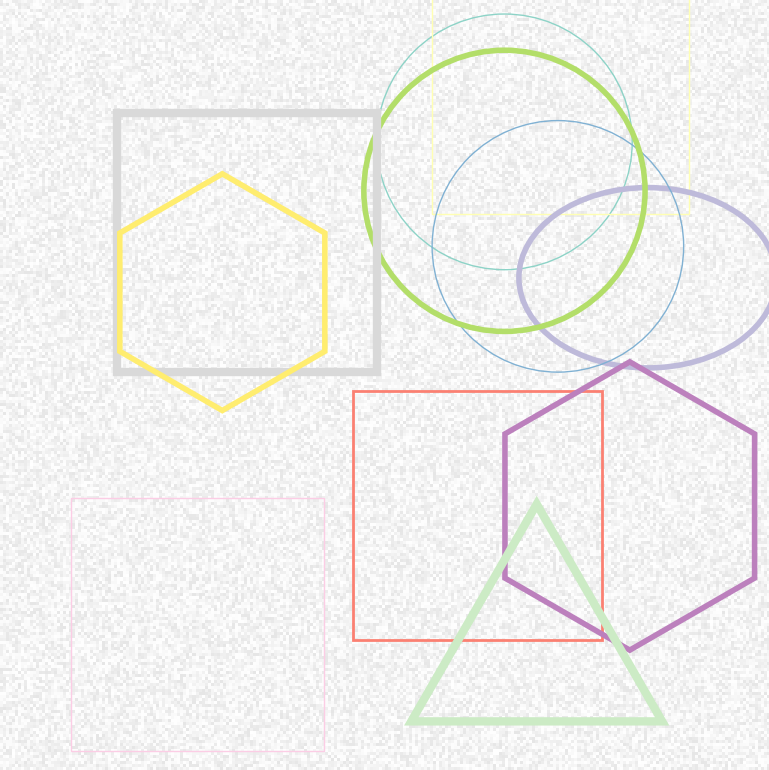[{"shape": "circle", "thickness": 0.5, "radius": 0.83, "center": [0.655, 0.816]}, {"shape": "square", "thickness": 0.5, "radius": 0.83, "center": [0.728, 0.889]}, {"shape": "oval", "thickness": 2, "radius": 0.84, "center": [0.841, 0.639]}, {"shape": "square", "thickness": 1, "radius": 0.81, "center": [0.62, 0.33]}, {"shape": "circle", "thickness": 0.5, "radius": 0.82, "center": [0.725, 0.68]}, {"shape": "circle", "thickness": 2, "radius": 0.91, "center": [0.655, 0.752]}, {"shape": "square", "thickness": 0.5, "radius": 0.82, "center": [0.256, 0.189]}, {"shape": "square", "thickness": 3, "radius": 0.84, "center": [0.321, 0.685]}, {"shape": "hexagon", "thickness": 2, "radius": 0.94, "center": [0.818, 0.343]}, {"shape": "triangle", "thickness": 3, "radius": 0.94, "center": [0.697, 0.157]}, {"shape": "hexagon", "thickness": 2, "radius": 0.77, "center": [0.289, 0.621]}]